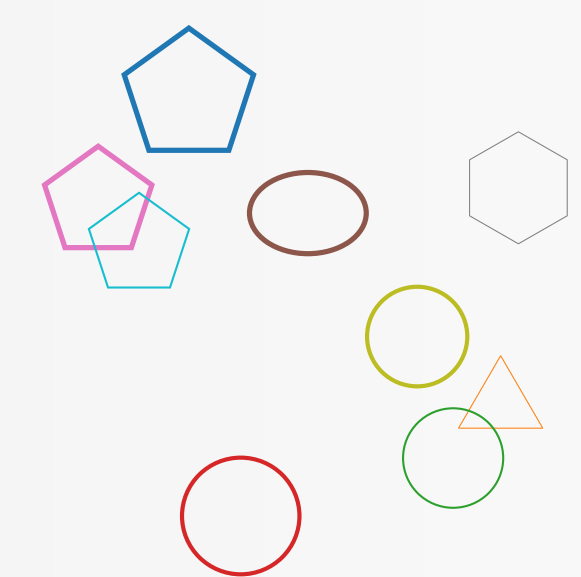[{"shape": "pentagon", "thickness": 2.5, "radius": 0.58, "center": [0.325, 0.834]}, {"shape": "triangle", "thickness": 0.5, "radius": 0.42, "center": [0.861, 0.3]}, {"shape": "circle", "thickness": 1, "radius": 0.43, "center": [0.78, 0.206]}, {"shape": "circle", "thickness": 2, "radius": 0.51, "center": [0.414, 0.106]}, {"shape": "oval", "thickness": 2.5, "radius": 0.5, "center": [0.53, 0.63]}, {"shape": "pentagon", "thickness": 2.5, "radius": 0.49, "center": [0.169, 0.649]}, {"shape": "hexagon", "thickness": 0.5, "radius": 0.48, "center": [0.892, 0.674]}, {"shape": "circle", "thickness": 2, "radius": 0.43, "center": [0.718, 0.416]}, {"shape": "pentagon", "thickness": 1, "radius": 0.45, "center": [0.239, 0.575]}]